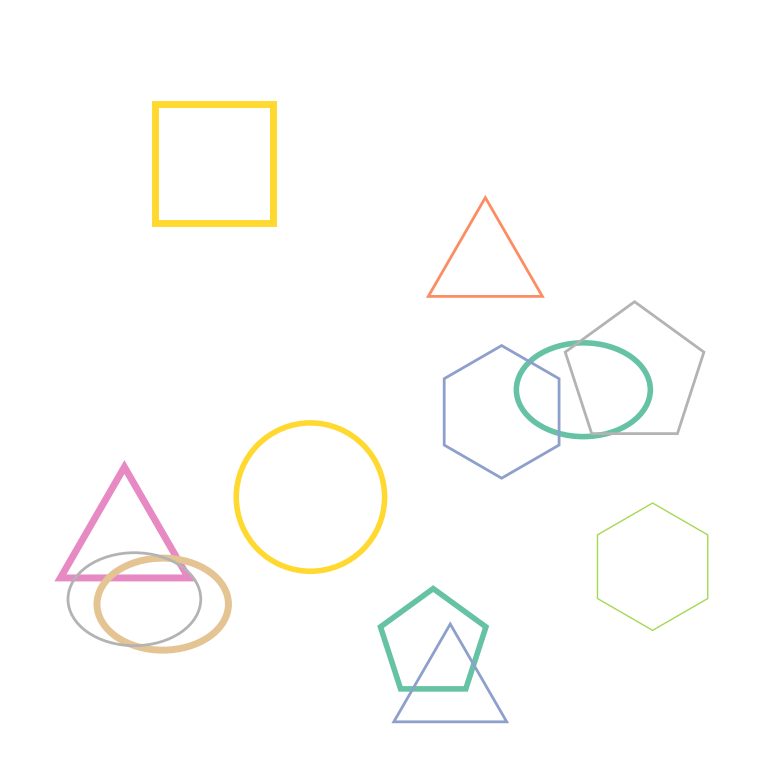[{"shape": "pentagon", "thickness": 2, "radius": 0.36, "center": [0.563, 0.164]}, {"shape": "oval", "thickness": 2, "radius": 0.43, "center": [0.758, 0.494]}, {"shape": "triangle", "thickness": 1, "radius": 0.43, "center": [0.63, 0.658]}, {"shape": "triangle", "thickness": 1, "radius": 0.42, "center": [0.585, 0.105]}, {"shape": "hexagon", "thickness": 1, "radius": 0.43, "center": [0.651, 0.465]}, {"shape": "triangle", "thickness": 2.5, "radius": 0.48, "center": [0.162, 0.297]}, {"shape": "hexagon", "thickness": 0.5, "radius": 0.41, "center": [0.848, 0.264]}, {"shape": "square", "thickness": 2.5, "radius": 0.39, "center": [0.278, 0.788]}, {"shape": "circle", "thickness": 2, "radius": 0.48, "center": [0.403, 0.354]}, {"shape": "oval", "thickness": 2.5, "radius": 0.43, "center": [0.211, 0.215]}, {"shape": "oval", "thickness": 1, "radius": 0.43, "center": [0.175, 0.222]}, {"shape": "pentagon", "thickness": 1, "radius": 0.47, "center": [0.824, 0.513]}]